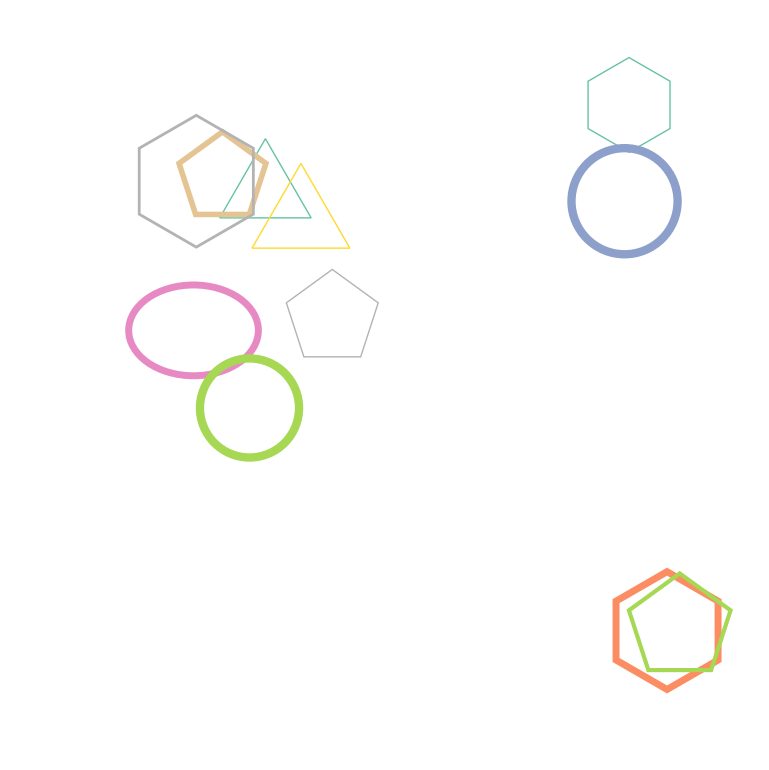[{"shape": "hexagon", "thickness": 0.5, "radius": 0.31, "center": [0.817, 0.864]}, {"shape": "triangle", "thickness": 0.5, "radius": 0.34, "center": [0.345, 0.751]}, {"shape": "hexagon", "thickness": 2.5, "radius": 0.38, "center": [0.866, 0.181]}, {"shape": "circle", "thickness": 3, "radius": 0.34, "center": [0.811, 0.739]}, {"shape": "oval", "thickness": 2.5, "radius": 0.42, "center": [0.251, 0.571]}, {"shape": "pentagon", "thickness": 1.5, "radius": 0.35, "center": [0.883, 0.186]}, {"shape": "circle", "thickness": 3, "radius": 0.32, "center": [0.324, 0.47]}, {"shape": "triangle", "thickness": 0.5, "radius": 0.37, "center": [0.391, 0.714]}, {"shape": "pentagon", "thickness": 2, "radius": 0.3, "center": [0.289, 0.769]}, {"shape": "hexagon", "thickness": 1, "radius": 0.43, "center": [0.255, 0.765]}, {"shape": "pentagon", "thickness": 0.5, "radius": 0.31, "center": [0.432, 0.587]}]